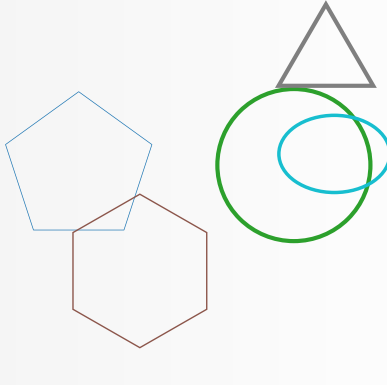[{"shape": "pentagon", "thickness": 0.5, "radius": 0.99, "center": [0.203, 0.563]}, {"shape": "circle", "thickness": 3, "radius": 0.99, "center": [0.758, 0.571]}, {"shape": "hexagon", "thickness": 1, "radius": 1.0, "center": [0.361, 0.296]}, {"shape": "triangle", "thickness": 3, "radius": 0.7, "center": [0.841, 0.848]}, {"shape": "oval", "thickness": 2.5, "radius": 0.72, "center": [0.863, 0.6]}]